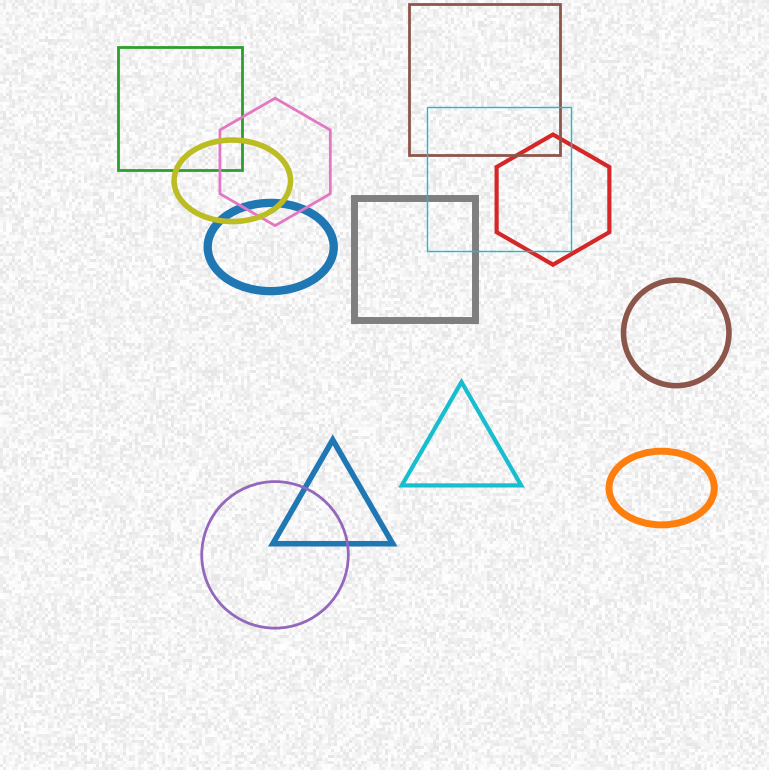[{"shape": "oval", "thickness": 3, "radius": 0.41, "center": [0.352, 0.679]}, {"shape": "triangle", "thickness": 2, "radius": 0.45, "center": [0.432, 0.339]}, {"shape": "oval", "thickness": 2.5, "radius": 0.34, "center": [0.859, 0.366]}, {"shape": "square", "thickness": 1, "radius": 0.4, "center": [0.234, 0.859]}, {"shape": "hexagon", "thickness": 1.5, "radius": 0.42, "center": [0.718, 0.741]}, {"shape": "circle", "thickness": 1, "radius": 0.48, "center": [0.357, 0.279]}, {"shape": "circle", "thickness": 2, "radius": 0.34, "center": [0.878, 0.568]}, {"shape": "square", "thickness": 1, "radius": 0.49, "center": [0.629, 0.896]}, {"shape": "hexagon", "thickness": 1, "radius": 0.41, "center": [0.357, 0.79]}, {"shape": "square", "thickness": 2.5, "radius": 0.4, "center": [0.538, 0.663]}, {"shape": "oval", "thickness": 2, "radius": 0.38, "center": [0.302, 0.765]}, {"shape": "square", "thickness": 0.5, "radius": 0.47, "center": [0.648, 0.768]}, {"shape": "triangle", "thickness": 1.5, "radius": 0.45, "center": [0.599, 0.414]}]